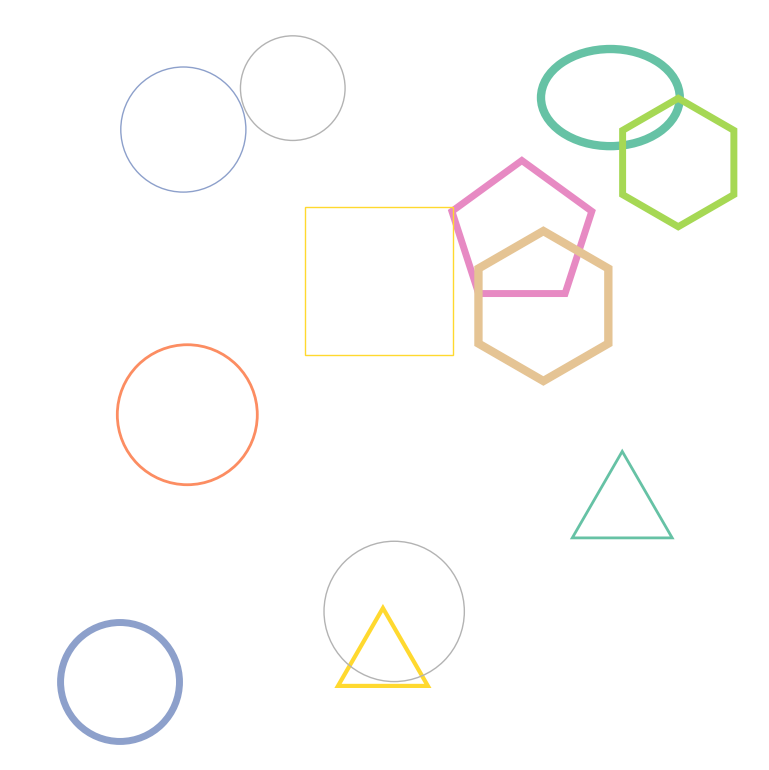[{"shape": "oval", "thickness": 3, "radius": 0.45, "center": [0.793, 0.873]}, {"shape": "triangle", "thickness": 1, "radius": 0.37, "center": [0.808, 0.339]}, {"shape": "circle", "thickness": 1, "radius": 0.45, "center": [0.243, 0.461]}, {"shape": "circle", "thickness": 0.5, "radius": 0.41, "center": [0.238, 0.832]}, {"shape": "circle", "thickness": 2.5, "radius": 0.39, "center": [0.156, 0.114]}, {"shape": "pentagon", "thickness": 2.5, "radius": 0.48, "center": [0.678, 0.696]}, {"shape": "hexagon", "thickness": 2.5, "radius": 0.42, "center": [0.881, 0.789]}, {"shape": "square", "thickness": 0.5, "radius": 0.48, "center": [0.492, 0.635]}, {"shape": "triangle", "thickness": 1.5, "radius": 0.34, "center": [0.497, 0.143]}, {"shape": "hexagon", "thickness": 3, "radius": 0.49, "center": [0.706, 0.603]}, {"shape": "circle", "thickness": 0.5, "radius": 0.34, "center": [0.38, 0.886]}, {"shape": "circle", "thickness": 0.5, "radius": 0.46, "center": [0.512, 0.206]}]